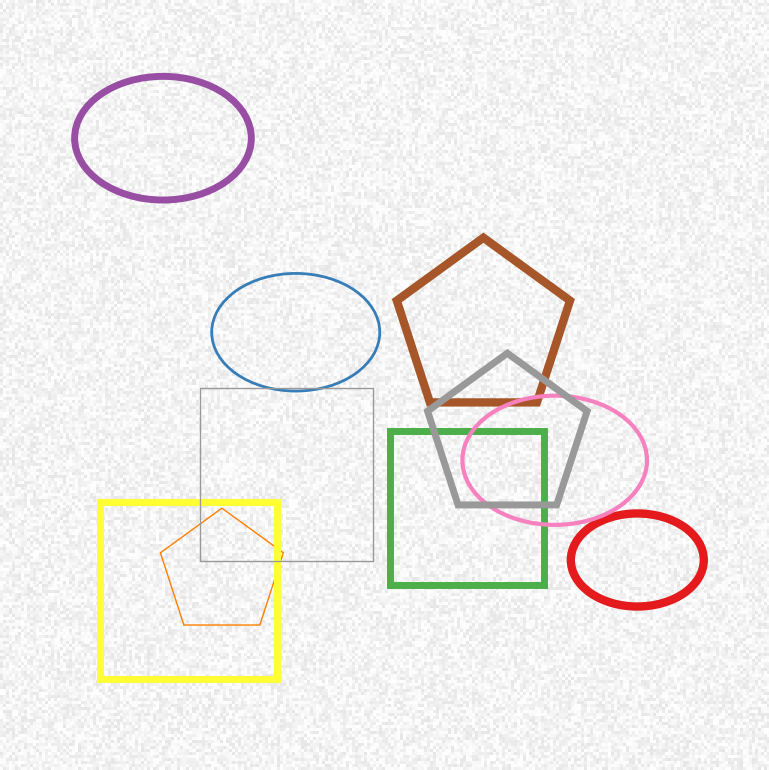[{"shape": "oval", "thickness": 3, "radius": 0.43, "center": [0.828, 0.273]}, {"shape": "oval", "thickness": 1, "radius": 0.55, "center": [0.384, 0.569]}, {"shape": "square", "thickness": 2.5, "radius": 0.5, "center": [0.606, 0.34]}, {"shape": "oval", "thickness": 2.5, "radius": 0.57, "center": [0.212, 0.821]}, {"shape": "pentagon", "thickness": 0.5, "radius": 0.42, "center": [0.288, 0.256]}, {"shape": "square", "thickness": 2.5, "radius": 0.57, "center": [0.245, 0.233]}, {"shape": "pentagon", "thickness": 3, "radius": 0.59, "center": [0.628, 0.573]}, {"shape": "oval", "thickness": 1.5, "radius": 0.6, "center": [0.72, 0.402]}, {"shape": "square", "thickness": 0.5, "radius": 0.56, "center": [0.372, 0.384]}, {"shape": "pentagon", "thickness": 2.5, "radius": 0.54, "center": [0.659, 0.432]}]